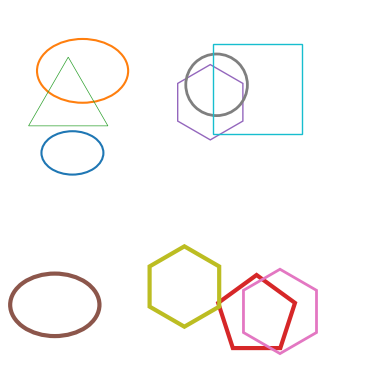[{"shape": "oval", "thickness": 1.5, "radius": 0.4, "center": [0.188, 0.603]}, {"shape": "oval", "thickness": 1.5, "radius": 0.59, "center": [0.215, 0.816]}, {"shape": "triangle", "thickness": 0.5, "radius": 0.59, "center": [0.177, 0.733]}, {"shape": "pentagon", "thickness": 3, "radius": 0.52, "center": [0.666, 0.181]}, {"shape": "hexagon", "thickness": 1, "radius": 0.49, "center": [0.546, 0.734]}, {"shape": "oval", "thickness": 3, "radius": 0.58, "center": [0.142, 0.208]}, {"shape": "hexagon", "thickness": 2, "radius": 0.55, "center": [0.727, 0.191]}, {"shape": "circle", "thickness": 2, "radius": 0.4, "center": [0.563, 0.78]}, {"shape": "hexagon", "thickness": 3, "radius": 0.52, "center": [0.479, 0.256]}, {"shape": "square", "thickness": 1, "radius": 0.58, "center": [0.669, 0.769]}]